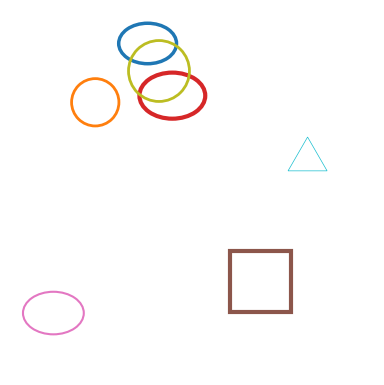[{"shape": "oval", "thickness": 2.5, "radius": 0.38, "center": [0.383, 0.887]}, {"shape": "circle", "thickness": 2, "radius": 0.31, "center": [0.247, 0.734]}, {"shape": "oval", "thickness": 3, "radius": 0.43, "center": [0.448, 0.752]}, {"shape": "square", "thickness": 3, "radius": 0.39, "center": [0.676, 0.269]}, {"shape": "oval", "thickness": 1.5, "radius": 0.39, "center": [0.139, 0.187]}, {"shape": "circle", "thickness": 2, "radius": 0.4, "center": [0.413, 0.816]}, {"shape": "triangle", "thickness": 0.5, "radius": 0.29, "center": [0.799, 0.586]}]